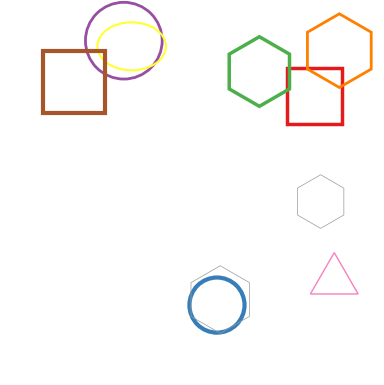[{"shape": "square", "thickness": 2.5, "radius": 0.36, "center": [0.816, 0.751]}, {"shape": "circle", "thickness": 3, "radius": 0.36, "center": [0.564, 0.208]}, {"shape": "hexagon", "thickness": 2.5, "radius": 0.45, "center": [0.674, 0.814]}, {"shape": "circle", "thickness": 2, "radius": 0.5, "center": [0.322, 0.894]}, {"shape": "hexagon", "thickness": 2, "radius": 0.48, "center": [0.881, 0.868]}, {"shape": "oval", "thickness": 1.5, "radius": 0.44, "center": [0.342, 0.88]}, {"shape": "square", "thickness": 3, "radius": 0.4, "center": [0.192, 0.787]}, {"shape": "triangle", "thickness": 1, "radius": 0.36, "center": [0.868, 0.272]}, {"shape": "hexagon", "thickness": 0.5, "radius": 0.35, "center": [0.833, 0.476]}, {"shape": "hexagon", "thickness": 0.5, "radius": 0.44, "center": [0.572, 0.222]}]